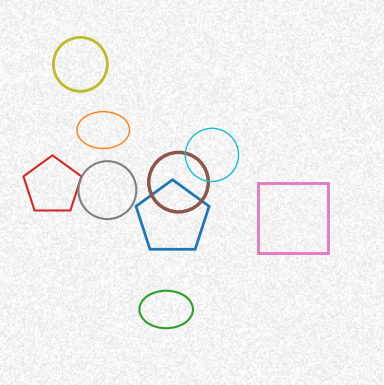[{"shape": "pentagon", "thickness": 2, "radius": 0.5, "center": [0.448, 0.433]}, {"shape": "oval", "thickness": 1, "radius": 0.34, "center": [0.268, 0.662]}, {"shape": "oval", "thickness": 1.5, "radius": 0.35, "center": [0.432, 0.196]}, {"shape": "pentagon", "thickness": 1.5, "radius": 0.4, "center": [0.136, 0.517]}, {"shape": "circle", "thickness": 2.5, "radius": 0.39, "center": [0.464, 0.527]}, {"shape": "square", "thickness": 2, "radius": 0.46, "center": [0.761, 0.433]}, {"shape": "circle", "thickness": 1.5, "radius": 0.38, "center": [0.279, 0.506]}, {"shape": "circle", "thickness": 2, "radius": 0.35, "center": [0.209, 0.833]}, {"shape": "circle", "thickness": 1, "radius": 0.35, "center": [0.551, 0.598]}]